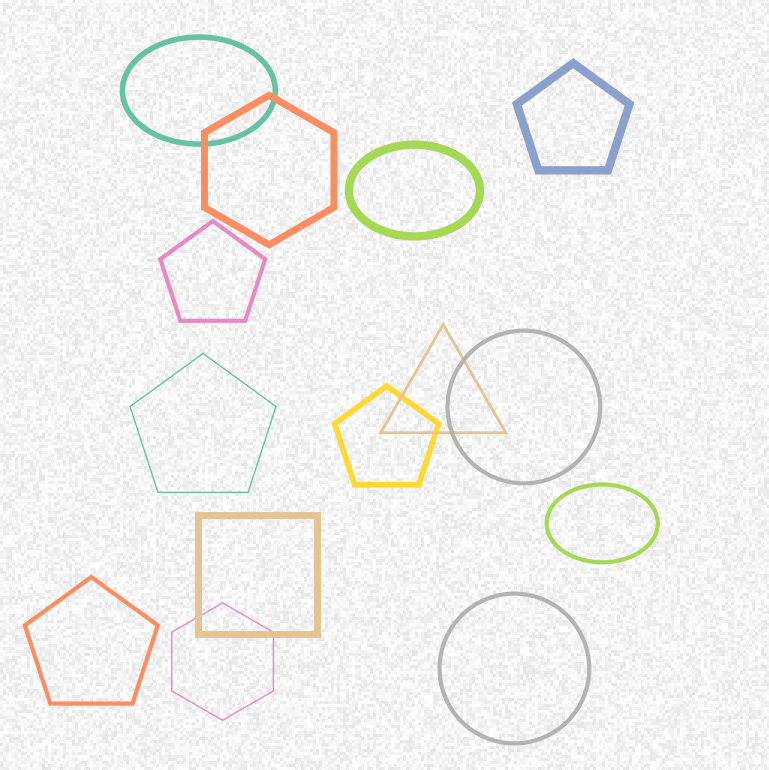[{"shape": "oval", "thickness": 2, "radius": 0.5, "center": [0.258, 0.882]}, {"shape": "pentagon", "thickness": 0.5, "radius": 0.5, "center": [0.264, 0.441]}, {"shape": "pentagon", "thickness": 1.5, "radius": 0.45, "center": [0.119, 0.16]}, {"shape": "hexagon", "thickness": 2.5, "radius": 0.49, "center": [0.35, 0.779]}, {"shape": "pentagon", "thickness": 3, "radius": 0.38, "center": [0.744, 0.841]}, {"shape": "pentagon", "thickness": 1.5, "radius": 0.36, "center": [0.276, 0.641]}, {"shape": "hexagon", "thickness": 0.5, "radius": 0.38, "center": [0.289, 0.141]}, {"shape": "oval", "thickness": 3, "radius": 0.43, "center": [0.538, 0.753]}, {"shape": "oval", "thickness": 1.5, "radius": 0.36, "center": [0.782, 0.32]}, {"shape": "pentagon", "thickness": 2, "radius": 0.35, "center": [0.502, 0.428]}, {"shape": "square", "thickness": 2.5, "radius": 0.39, "center": [0.334, 0.254]}, {"shape": "triangle", "thickness": 1, "radius": 0.47, "center": [0.576, 0.485]}, {"shape": "circle", "thickness": 1.5, "radius": 0.5, "center": [0.68, 0.471]}, {"shape": "circle", "thickness": 1.5, "radius": 0.49, "center": [0.668, 0.132]}]